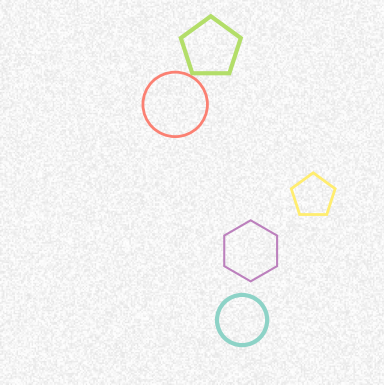[{"shape": "circle", "thickness": 3, "radius": 0.33, "center": [0.629, 0.169]}, {"shape": "circle", "thickness": 2, "radius": 0.42, "center": [0.455, 0.729]}, {"shape": "pentagon", "thickness": 3, "radius": 0.41, "center": [0.548, 0.876]}, {"shape": "hexagon", "thickness": 1.5, "radius": 0.4, "center": [0.651, 0.348]}, {"shape": "pentagon", "thickness": 2, "radius": 0.3, "center": [0.814, 0.491]}]